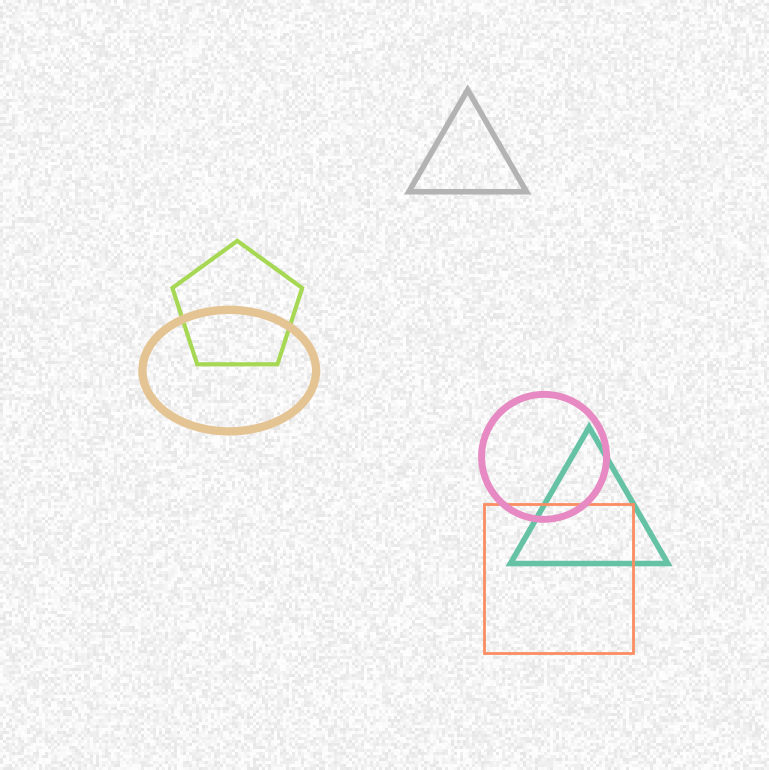[{"shape": "triangle", "thickness": 2, "radius": 0.59, "center": [0.765, 0.327]}, {"shape": "square", "thickness": 1, "radius": 0.48, "center": [0.725, 0.249]}, {"shape": "circle", "thickness": 2.5, "radius": 0.41, "center": [0.707, 0.407]}, {"shape": "pentagon", "thickness": 1.5, "radius": 0.44, "center": [0.308, 0.599]}, {"shape": "oval", "thickness": 3, "radius": 0.56, "center": [0.298, 0.519]}, {"shape": "triangle", "thickness": 2, "radius": 0.44, "center": [0.607, 0.795]}]